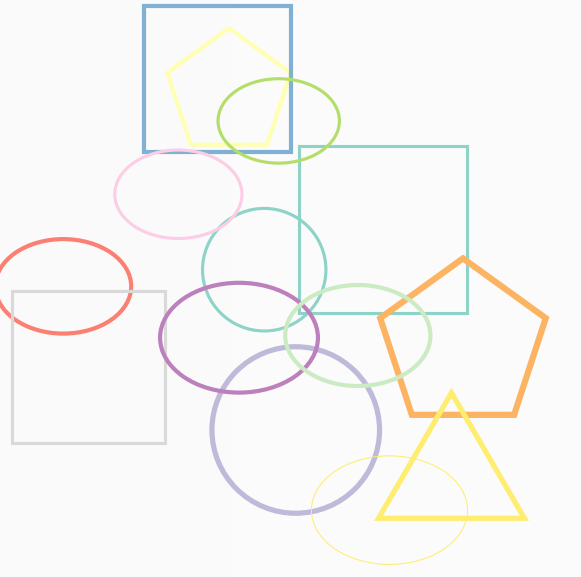[{"shape": "circle", "thickness": 1.5, "radius": 0.53, "center": [0.455, 0.532]}, {"shape": "square", "thickness": 1.5, "radius": 0.72, "center": [0.66, 0.602]}, {"shape": "pentagon", "thickness": 2, "radius": 0.56, "center": [0.394, 0.839]}, {"shape": "circle", "thickness": 2.5, "radius": 0.72, "center": [0.509, 0.255]}, {"shape": "oval", "thickness": 2, "radius": 0.58, "center": [0.109, 0.503]}, {"shape": "square", "thickness": 2, "radius": 0.63, "center": [0.375, 0.863]}, {"shape": "pentagon", "thickness": 3, "radius": 0.75, "center": [0.797, 0.402]}, {"shape": "oval", "thickness": 1.5, "radius": 0.52, "center": [0.48, 0.79]}, {"shape": "oval", "thickness": 1.5, "radius": 0.55, "center": [0.307, 0.663]}, {"shape": "square", "thickness": 1.5, "radius": 0.66, "center": [0.152, 0.364]}, {"shape": "oval", "thickness": 2, "radius": 0.68, "center": [0.411, 0.414]}, {"shape": "oval", "thickness": 2, "radius": 0.62, "center": [0.616, 0.418]}, {"shape": "triangle", "thickness": 2.5, "radius": 0.72, "center": [0.777, 0.174]}, {"shape": "oval", "thickness": 0.5, "radius": 0.67, "center": [0.67, 0.116]}]